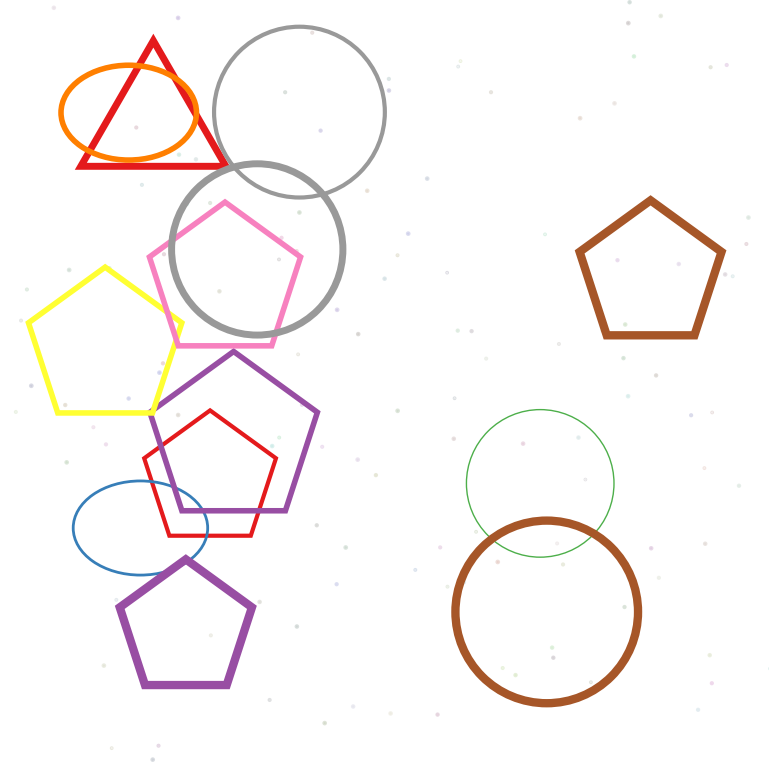[{"shape": "triangle", "thickness": 2.5, "radius": 0.54, "center": [0.199, 0.838]}, {"shape": "pentagon", "thickness": 1.5, "radius": 0.45, "center": [0.273, 0.377]}, {"shape": "oval", "thickness": 1, "radius": 0.44, "center": [0.182, 0.314]}, {"shape": "circle", "thickness": 0.5, "radius": 0.48, "center": [0.702, 0.372]}, {"shape": "pentagon", "thickness": 2, "radius": 0.57, "center": [0.303, 0.429]}, {"shape": "pentagon", "thickness": 3, "radius": 0.45, "center": [0.241, 0.183]}, {"shape": "oval", "thickness": 2, "radius": 0.44, "center": [0.167, 0.854]}, {"shape": "pentagon", "thickness": 2, "radius": 0.52, "center": [0.137, 0.548]}, {"shape": "pentagon", "thickness": 3, "radius": 0.48, "center": [0.845, 0.643]}, {"shape": "circle", "thickness": 3, "radius": 0.59, "center": [0.71, 0.205]}, {"shape": "pentagon", "thickness": 2, "radius": 0.52, "center": [0.292, 0.634]}, {"shape": "circle", "thickness": 2.5, "radius": 0.56, "center": [0.334, 0.676]}, {"shape": "circle", "thickness": 1.5, "radius": 0.55, "center": [0.389, 0.854]}]